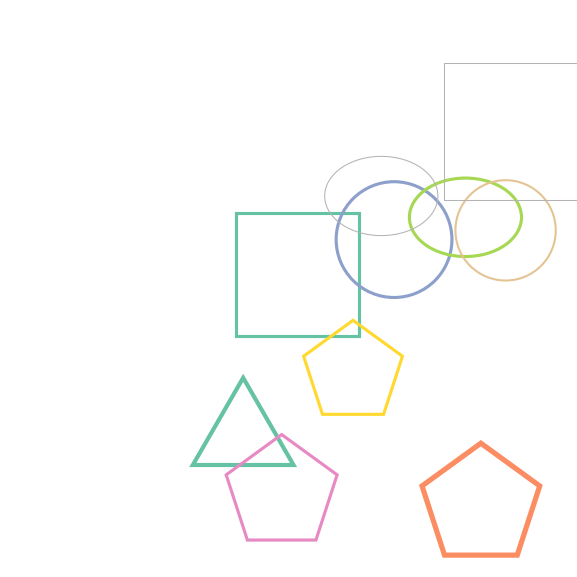[{"shape": "triangle", "thickness": 2, "radius": 0.5, "center": [0.421, 0.244]}, {"shape": "square", "thickness": 1.5, "radius": 0.53, "center": [0.516, 0.524]}, {"shape": "pentagon", "thickness": 2.5, "radius": 0.54, "center": [0.833, 0.125]}, {"shape": "circle", "thickness": 1.5, "radius": 0.5, "center": [0.682, 0.584]}, {"shape": "pentagon", "thickness": 1.5, "radius": 0.5, "center": [0.488, 0.146]}, {"shape": "oval", "thickness": 1.5, "radius": 0.49, "center": [0.806, 0.623]}, {"shape": "pentagon", "thickness": 1.5, "radius": 0.45, "center": [0.611, 0.354]}, {"shape": "circle", "thickness": 1, "radius": 0.43, "center": [0.875, 0.6]}, {"shape": "square", "thickness": 0.5, "radius": 0.6, "center": [0.888, 0.771]}, {"shape": "oval", "thickness": 0.5, "radius": 0.49, "center": [0.66, 0.66]}]